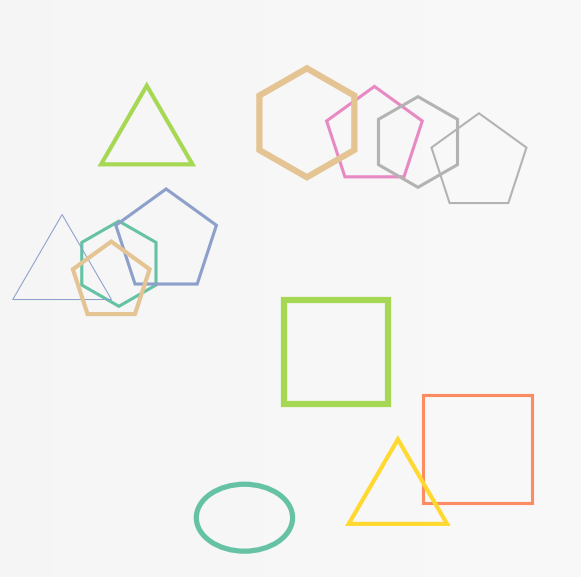[{"shape": "hexagon", "thickness": 1.5, "radius": 0.37, "center": [0.205, 0.542]}, {"shape": "oval", "thickness": 2.5, "radius": 0.41, "center": [0.421, 0.103]}, {"shape": "square", "thickness": 1.5, "radius": 0.47, "center": [0.821, 0.221]}, {"shape": "pentagon", "thickness": 1.5, "radius": 0.45, "center": [0.286, 0.581]}, {"shape": "triangle", "thickness": 0.5, "radius": 0.49, "center": [0.107, 0.53]}, {"shape": "pentagon", "thickness": 1.5, "radius": 0.43, "center": [0.644, 0.763]}, {"shape": "square", "thickness": 3, "radius": 0.45, "center": [0.578, 0.39]}, {"shape": "triangle", "thickness": 2, "radius": 0.45, "center": [0.253, 0.76]}, {"shape": "triangle", "thickness": 2, "radius": 0.49, "center": [0.685, 0.141]}, {"shape": "hexagon", "thickness": 3, "radius": 0.47, "center": [0.528, 0.787]}, {"shape": "pentagon", "thickness": 2, "radius": 0.35, "center": [0.191, 0.511]}, {"shape": "pentagon", "thickness": 1, "radius": 0.43, "center": [0.824, 0.717]}, {"shape": "hexagon", "thickness": 1.5, "radius": 0.39, "center": [0.719, 0.753]}]